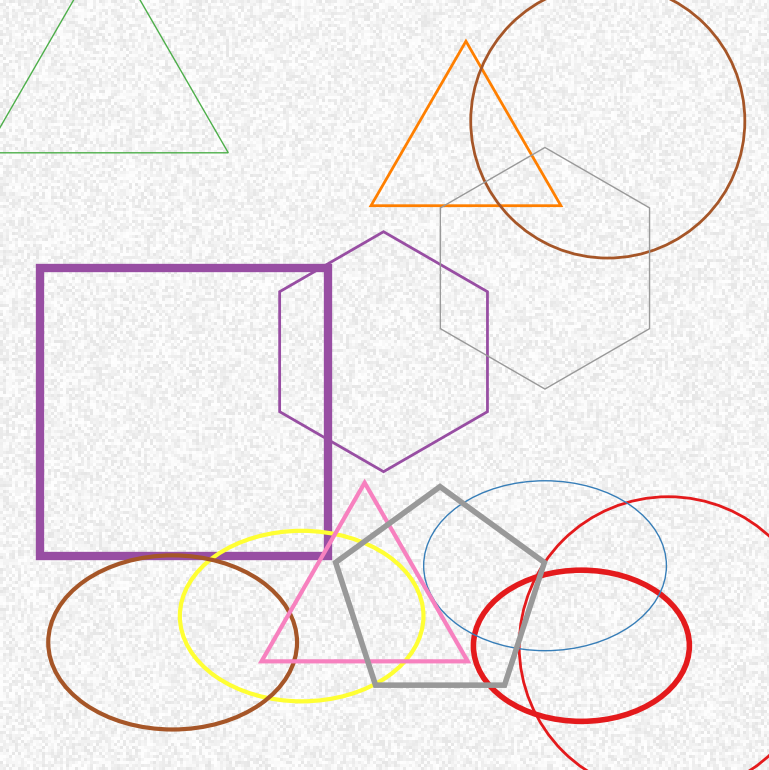[{"shape": "oval", "thickness": 2, "radius": 0.7, "center": [0.755, 0.161]}, {"shape": "circle", "thickness": 1, "radius": 0.97, "center": [0.868, 0.161]}, {"shape": "oval", "thickness": 0.5, "radius": 0.79, "center": [0.708, 0.265]}, {"shape": "triangle", "thickness": 0.5, "radius": 0.91, "center": [0.139, 0.893]}, {"shape": "square", "thickness": 3, "radius": 0.94, "center": [0.238, 0.465]}, {"shape": "hexagon", "thickness": 1, "radius": 0.78, "center": [0.498, 0.543]}, {"shape": "triangle", "thickness": 1, "radius": 0.71, "center": [0.605, 0.804]}, {"shape": "oval", "thickness": 1.5, "radius": 0.79, "center": [0.392, 0.2]}, {"shape": "oval", "thickness": 1.5, "radius": 0.81, "center": [0.224, 0.166]}, {"shape": "circle", "thickness": 1, "radius": 0.89, "center": [0.789, 0.843]}, {"shape": "triangle", "thickness": 1.5, "radius": 0.77, "center": [0.474, 0.218]}, {"shape": "pentagon", "thickness": 2, "radius": 0.71, "center": [0.571, 0.225]}, {"shape": "hexagon", "thickness": 0.5, "radius": 0.78, "center": [0.708, 0.652]}]